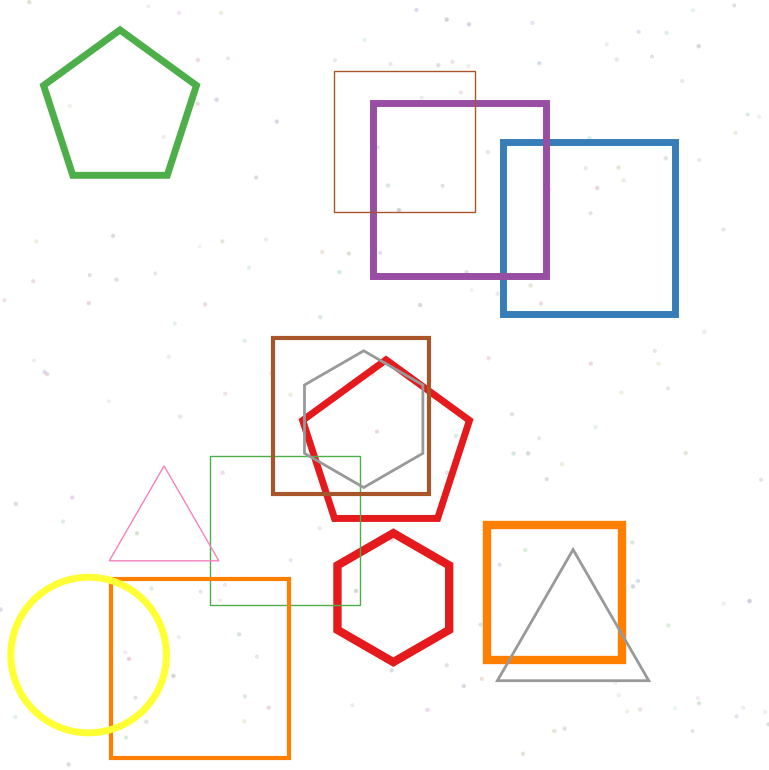[{"shape": "pentagon", "thickness": 2.5, "radius": 0.57, "center": [0.501, 0.419]}, {"shape": "hexagon", "thickness": 3, "radius": 0.42, "center": [0.511, 0.224]}, {"shape": "square", "thickness": 2.5, "radius": 0.56, "center": [0.765, 0.704]}, {"shape": "square", "thickness": 0.5, "radius": 0.49, "center": [0.37, 0.311]}, {"shape": "pentagon", "thickness": 2.5, "radius": 0.52, "center": [0.156, 0.857]}, {"shape": "square", "thickness": 2.5, "radius": 0.56, "center": [0.597, 0.753]}, {"shape": "square", "thickness": 1.5, "radius": 0.58, "center": [0.26, 0.132]}, {"shape": "square", "thickness": 3, "radius": 0.44, "center": [0.72, 0.23]}, {"shape": "circle", "thickness": 2.5, "radius": 0.51, "center": [0.115, 0.149]}, {"shape": "square", "thickness": 0.5, "radius": 0.46, "center": [0.526, 0.817]}, {"shape": "square", "thickness": 1.5, "radius": 0.51, "center": [0.456, 0.46]}, {"shape": "triangle", "thickness": 0.5, "radius": 0.41, "center": [0.213, 0.313]}, {"shape": "hexagon", "thickness": 1, "radius": 0.44, "center": [0.472, 0.456]}, {"shape": "triangle", "thickness": 1, "radius": 0.57, "center": [0.744, 0.173]}]